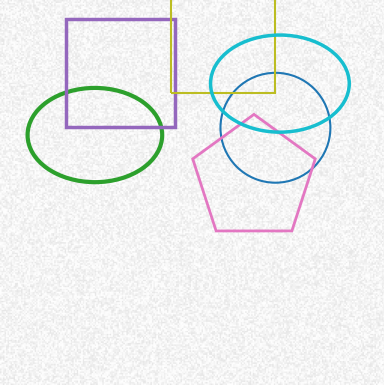[{"shape": "circle", "thickness": 1.5, "radius": 0.71, "center": [0.715, 0.668]}, {"shape": "oval", "thickness": 3, "radius": 0.87, "center": [0.246, 0.649]}, {"shape": "square", "thickness": 2.5, "radius": 0.71, "center": [0.314, 0.81]}, {"shape": "pentagon", "thickness": 2, "radius": 0.84, "center": [0.66, 0.536]}, {"shape": "square", "thickness": 1.5, "radius": 0.68, "center": [0.58, 0.894]}, {"shape": "oval", "thickness": 2.5, "radius": 0.9, "center": [0.727, 0.783]}]